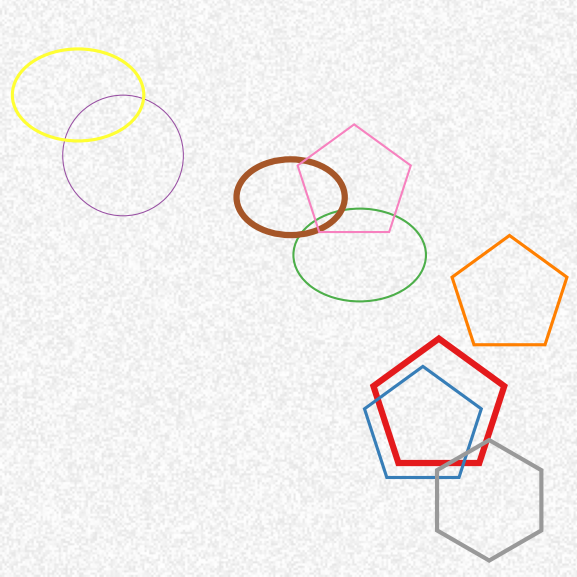[{"shape": "pentagon", "thickness": 3, "radius": 0.6, "center": [0.76, 0.294]}, {"shape": "pentagon", "thickness": 1.5, "radius": 0.53, "center": [0.732, 0.258]}, {"shape": "oval", "thickness": 1, "radius": 0.57, "center": [0.623, 0.558]}, {"shape": "circle", "thickness": 0.5, "radius": 0.52, "center": [0.213, 0.73]}, {"shape": "pentagon", "thickness": 1.5, "radius": 0.52, "center": [0.882, 0.487]}, {"shape": "oval", "thickness": 1.5, "radius": 0.57, "center": [0.135, 0.835]}, {"shape": "oval", "thickness": 3, "radius": 0.47, "center": [0.503, 0.658]}, {"shape": "pentagon", "thickness": 1, "radius": 0.52, "center": [0.613, 0.681]}, {"shape": "hexagon", "thickness": 2, "radius": 0.52, "center": [0.847, 0.133]}]